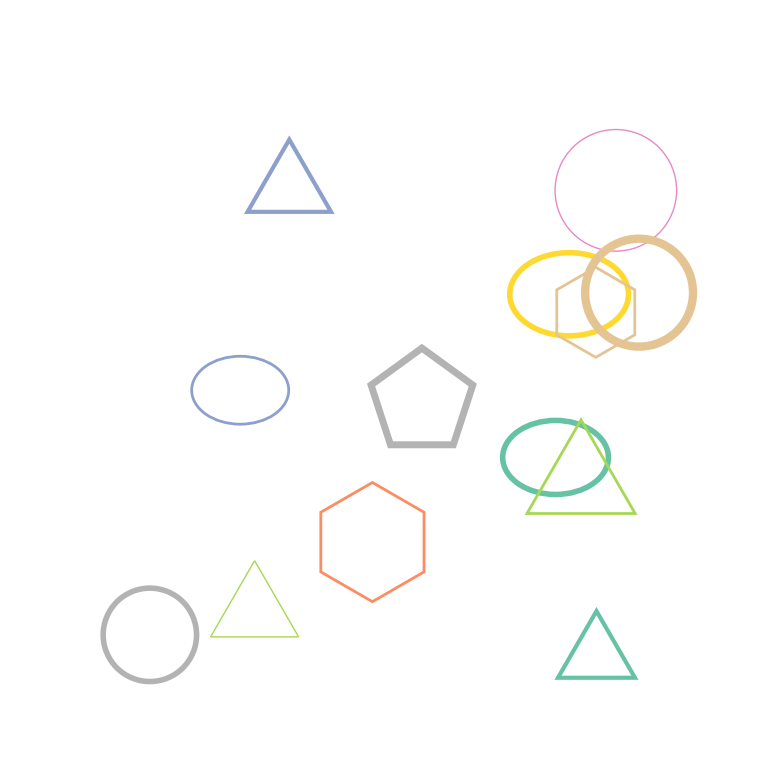[{"shape": "oval", "thickness": 2, "radius": 0.34, "center": [0.721, 0.406]}, {"shape": "triangle", "thickness": 1.5, "radius": 0.29, "center": [0.775, 0.149]}, {"shape": "hexagon", "thickness": 1, "radius": 0.39, "center": [0.484, 0.296]}, {"shape": "triangle", "thickness": 1.5, "radius": 0.31, "center": [0.376, 0.756]}, {"shape": "oval", "thickness": 1, "radius": 0.32, "center": [0.312, 0.493]}, {"shape": "circle", "thickness": 0.5, "radius": 0.39, "center": [0.8, 0.753]}, {"shape": "triangle", "thickness": 1, "radius": 0.41, "center": [0.755, 0.374]}, {"shape": "triangle", "thickness": 0.5, "radius": 0.33, "center": [0.331, 0.206]}, {"shape": "oval", "thickness": 2, "radius": 0.39, "center": [0.739, 0.618]}, {"shape": "circle", "thickness": 3, "radius": 0.35, "center": [0.83, 0.62]}, {"shape": "hexagon", "thickness": 1, "radius": 0.29, "center": [0.774, 0.594]}, {"shape": "circle", "thickness": 2, "radius": 0.3, "center": [0.195, 0.176]}, {"shape": "pentagon", "thickness": 2.5, "radius": 0.35, "center": [0.548, 0.479]}]